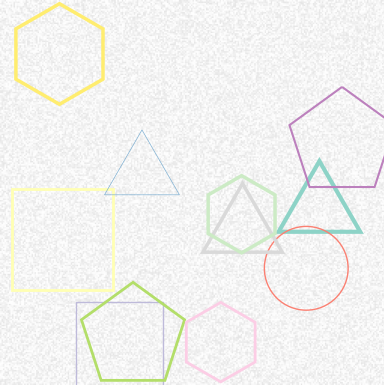[{"shape": "triangle", "thickness": 3, "radius": 0.61, "center": [0.83, 0.459]}, {"shape": "square", "thickness": 2, "radius": 0.66, "center": [0.162, 0.378]}, {"shape": "square", "thickness": 1, "radius": 0.56, "center": [0.31, 0.102]}, {"shape": "circle", "thickness": 1, "radius": 0.54, "center": [0.795, 0.303]}, {"shape": "triangle", "thickness": 0.5, "radius": 0.56, "center": [0.369, 0.55]}, {"shape": "pentagon", "thickness": 2, "radius": 0.7, "center": [0.346, 0.126]}, {"shape": "hexagon", "thickness": 2, "radius": 0.52, "center": [0.573, 0.111]}, {"shape": "triangle", "thickness": 2.5, "radius": 0.59, "center": [0.63, 0.404]}, {"shape": "pentagon", "thickness": 1.5, "radius": 0.72, "center": [0.889, 0.631]}, {"shape": "hexagon", "thickness": 2.5, "radius": 0.5, "center": [0.628, 0.444]}, {"shape": "hexagon", "thickness": 2.5, "radius": 0.65, "center": [0.154, 0.86]}]